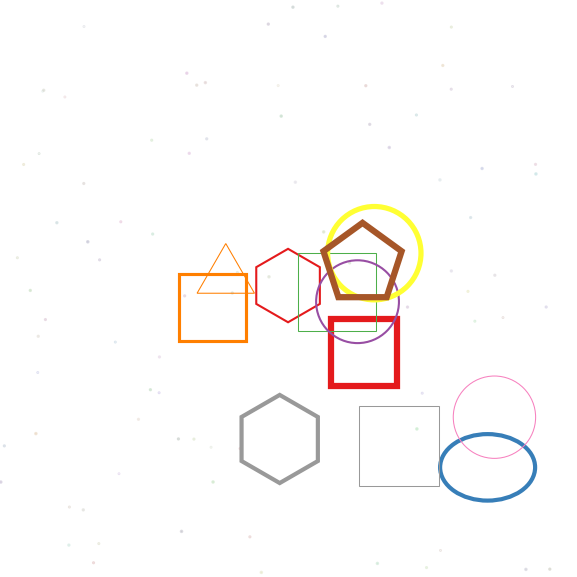[{"shape": "hexagon", "thickness": 1, "radius": 0.32, "center": [0.499, 0.505]}, {"shape": "square", "thickness": 3, "radius": 0.29, "center": [0.63, 0.389]}, {"shape": "oval", "thickness": 2, "radius": 0.41, "center": [0.844, 0.19]}, {"shape": "square", "thickness": 0.5, "radius": 0.33, "center": [0.584, 0.494]}, {"shape": "circle", "thickness": 1, "radius": 0.36, "center": [0.619, 0.477]}, {"shape": "triangle", "thickness": 0.5, "radius": 0.29, "center": [0.391, 0.52]}, {"shape": "square", "thickness": 1.5, "radius": 0.29, "center": [0.368, 0.467]}, {"shape": "circle", "thickness": 2.5, "radius": 0.4, "center": [0.648, 0.561]}, {"shape": "pentagon", "thickness": 3, "radius": 0.36, "center": [0.628, 0.542]}, {"shape": "circle", "thickness": 0.5, "radius": 0.36, "center": [0.856, 0.277]}, {"shape": "hexagon", "thickness": 2, "radius": 0.38, "center": [0.484, 0.239]}, {"shape": "square", "thickness": 0.5, "radius": 0.35, "center": [0.69, 0.227]}]